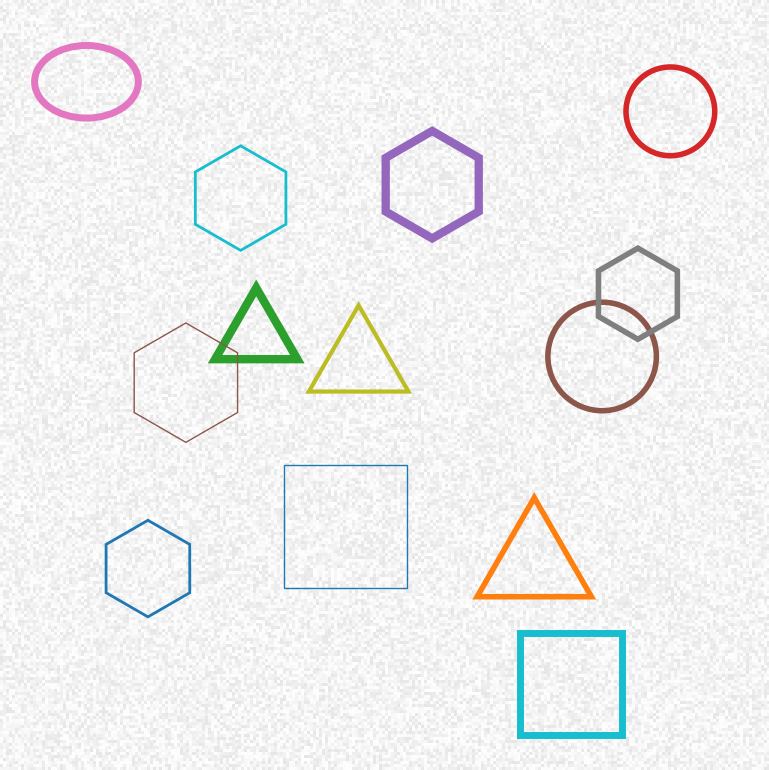[{"shape": "square", "thickness": 0.5, "radius": 0.4, "center": [0.448, 0.317]}, {"shape": "hexagon", "thickness": 1, "radius": 0.31, "center": [0.192, 0.262]}, {"shape": "triangle", "thickness": 2, "radius": 0.43, "center": [0.694, 0.268]}, {"shape": "triangle", "thickness": 3, "radius": 0.31, "center": [0.333, 0.564]}, {"shape": "circle", "thickness": 2, "radius": 0.29, "center": [0.871, 0.855]}, {"shape": "hexagon", "thickness": 3, "radius": 0.35, "center": [0.561, 0.76]}, {"shape": "hexagon", "thickness": 0.5, "radius": 0.39, "center": [0.241, 0.503]}, {"shape": "circle", "thickness": 2, "radius": 0.35, "center": [0.782, 0.537]}, {"shape": "oval", "thickness": 2.5, "radius": 0.34, "center": [0.112, 0.894]}, {"shape": "hexagon", "thickness": 2, "radius": 0.3, "center": [0.828, 0.619]}, {"shape": "triangle", "thickness": 1.5, "radius": 0.37, "center": [0.466, 0.529]}, {"shape": "square", "thickness": 2.5, "radius": 0.33, "center": [0.742, 0.112]}, {"shape": "hexagon", "thickness": 1, "radius": 0.34, "center": [0.312, 0.743]}]